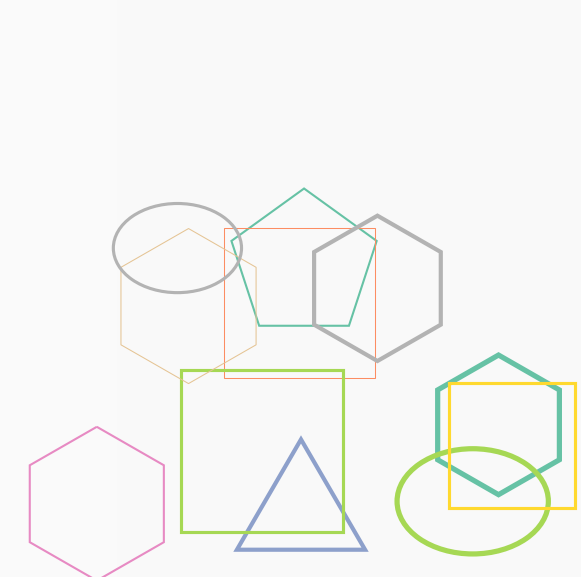[{"shape": "pentagon", "thickness": 1, "radius": 0.66, "center": [0.523, 0.541]}, {"shape": "hexagon", "thickness": 2.5, "radius": 0.6, "center": [0.858, 0.263]}, {"shape": "square", "thickness": 0.5, "radius": 0.65, "center": [0.516, 0.474]}, {"shape": "triangle", "thickness": 2, "radius": 0.64, "center": [0.518, 0.111]}, {"shape": "hexagon", "thickness": 1, "radius": 0.67, "center": [0.167, 0.127]}, {"shape": "oval", "thickness": 2.5, "radius": 0.65, "center": [0.813, 0.131]}, {"shape": "square", "thickness": 1.5, "radius": 0.7, "center": [0.451, 0.218]}, {"shape": "square", "thickness": 1.5, "radius": 0.54, "center": [0.881, 0.227]}, {"shape": "hexagon", "thickness": 0.5, "radius": 0.67, "center": [0.324, 0.469]}, {"shape": "oval", "thickness": 1.5, "radius": 0.55, "center": [0.305, 0.57]}, {"shape": "hexagon", "thickness": 2, "radius": 0.63, "center": [0.649, 0.5]}]